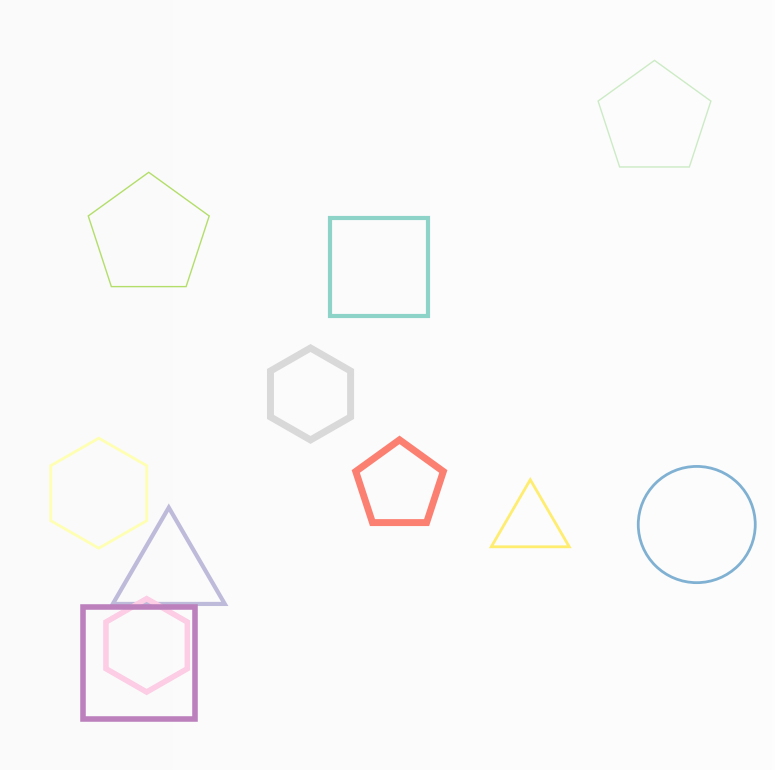[{"shape": "square", "thickness": 1.5, "radius": 0.32, "center": [0.489, 0.653]}, {"shape": "hexagon", "thickness": 1, "radius": 0.36, "center": [0.127, 0.359]}, {"shape": "triangle", "thickness": 1.5, "radius": 0.42, "center": [0.218, 0.257]}, {"shape": "pentagon", "thickness": 2.5, "radius": 0.3, "center": [0.516, 0.369]}, {"shape": "circle", "thickness": 1, "radius": 0.38, "center": [0.899, 0.319]}, {"shape": "pentagon", "thickness": 0.5, "radius": 0.41, "center": [0.192, 0.694]}, {"shape": "hexagon", "thickness": 2, "radius": 0.3, "center": [0.189, 0.162]}, {"shape": "hexagon", "thickness": 2.5, "radius": 0.3, "center": [0.401, 0.488]}, {"shape": "square", "thickness": 2, "radius": 0.36, "center": [0.179, 0.139]}, {"shape": "pentagon", "thickness": 0.5, "radius": 0.38, "center": [0.845, 0.845]}, {"shape": "triangle", "thickness": 1, "radius": 0.29, "center": [0.684, 0.319]}]